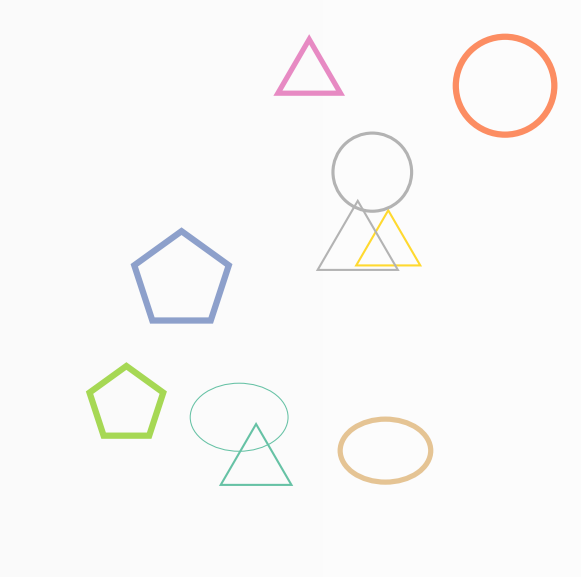[{"shape": "oval", "thickness": 0.5, "radius": 0.42, "center": [0.411, 0.277]}, {"shape": "triangle", "thickness": 1, "radius": 0.35, "center": [0.441, 0.195]}, {"shape": "circle", "thickness": 3, "radius": 0.42, "center": [0.869, 0.851]}, {"shape": "pentagon", "thickness": 3, "radius": 0.43, "center": [0.312, 0.513]}, {"shape": "triangle", "thickness": 2.5, "radius": 0.31, "center": [0.532, 0.869]}, {"shape": "pentagon", "thickness": 3, "radius": 0.33, "center": [0.217, 0.299]}, {"shape": "triangle", "thickness": 1, "radius": 0.32, "center": [0.668, 0.571]}, {"shape": "oval", "thickness": 2.5, "radius": 0.39, "center": [0.663, 0.219]}, {"shape": "circle", "thickness": 1.5, "radius": 0.34, "center": [0.641, 0.701]}, {"shape": "triangle", "thickness": 1, "radius": 0.4, "center": [0.615, 0.572]}]